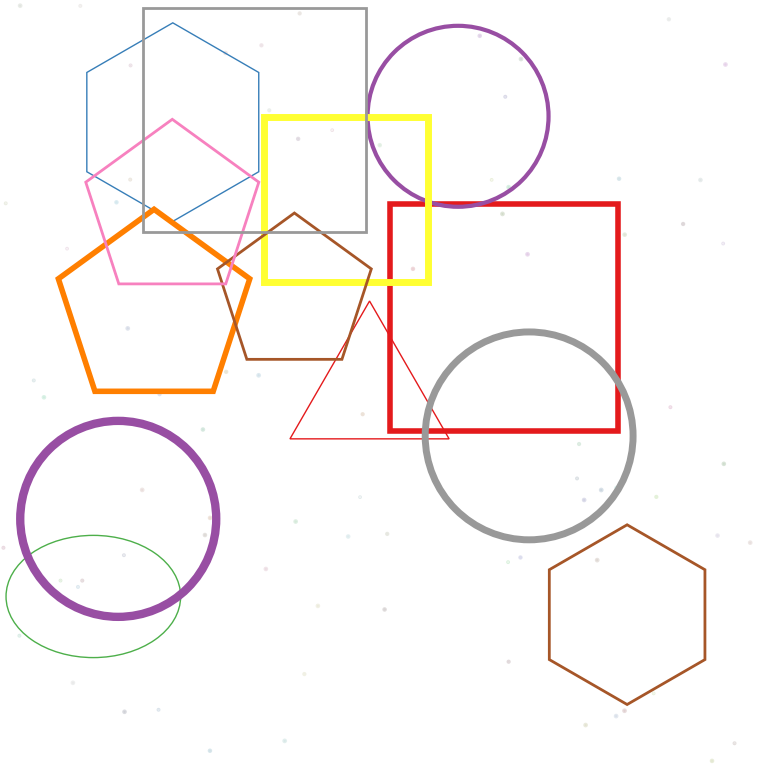[{"shape": "triangle", "thickness": 0.5, "radius": 0.6, "center": [0.48, 0.49]}, {"shape": "square", "thickness": 2, "radius": 0.74, "center": [0.654, 0.588]}, {"shape": "hexagon", "thickness": 0.5, "radius": 0.64, "center": [0.224, 0.841]}, {"shape": "oval", "thickness": 0.5, "radius": 0.57, "center": [0.121, 0.225]}, {"shape": "circle", "thickness": 3, "radius": 0.64, "center": [0.154, 0.326]}, {"shape": "circle", "thickness": 1.5, "radius": 0.59, "center": [0.595, 0.849]}, {"shape": "pentagon", "thickness": 2, "radius": 0.65, "center": [0.2, 0.598]}, {"shape": "square", "thickness": 2.5, "radius": 0.53, "center": [0.449, 0.741]}, {"shape": "hexagon", "thickness": 1, "radius": 0.58, "center": [0.814, 0.202]}, {"shape": "pentagon", "thickness": 1, "radius": 0.53, "center": [0.382, 0.618]}, {"shape": "pentagon", "thickness": 1, "radius": 0.59, "center": [0.224, 0.727]}, {"shape": "circle", "thickness": 2.5, "radius": 0.67, "center": [0.687, 0.434]}, {"shape": "square", "thickness": 1, "radius": 0.73, "center": [0.33, 0.844]}]